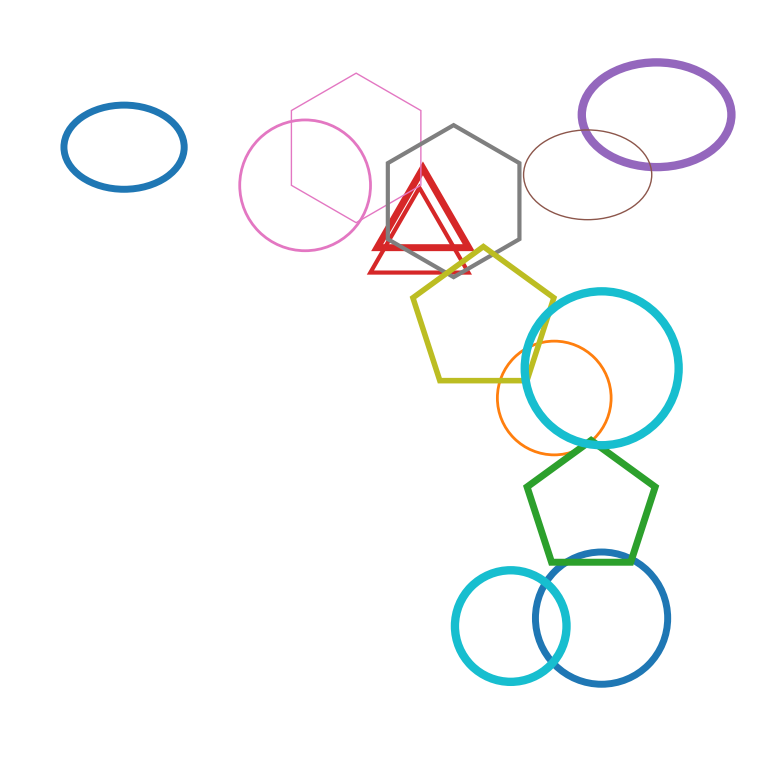[{"shape": "oval", "thickness": 2.5, "radius": 0.39, "center": [0.161, 0.809]}, {"shape": "circle", "thickness": 2.5, "radius": 0.43, "center": [0.781, 0.197]}, {"shape": "circle", "thickness": 1, "radius": 0.37, "center": [0.72, 0.483]}, {"shape": "pentagon", "thickness": 2.5, "radius": 0.44, "center": [0.768, 0.341]}, {"shape": "triangle", "thickness": 2.5, "radius": 0.34, "center": [0.549, 0.713]}, {"shape": "triangle", "thickness": 1.5, "radius": 0.37, "center": [0.545, 0.683]}, {"shape": "oval", "thickness": 3, "radius": 0.49, "center": [0.853, 0.851]}, {"shape": "oval", "thickness": 0.5, "radius": 0.42, "center": [0.763, 0.773]}, {"shape": "circle", "thickness": 1, "radius": 0.42, "center": [0.396, 0.759]}, {"shape": "hexagon", "thickness": 0.5, "radius": 0.49, "center": [0.463, 0.808]}, {"shape": "hexagon", "thickness": 1.5, "radius": 0.49, "center": [0.589, 0.739]}, {"shape": "pentagon", "thickness": 2, "radius": 0.48, "center": [0.628, 0.584]}, {"shape": "circle", "thickness": 3, "radius": 0.36, "center": [0.663, 0.187]}, {"shape": "circle", "thickness": 3, "radius": 0.5, "center": [0.781, 0.522]}]